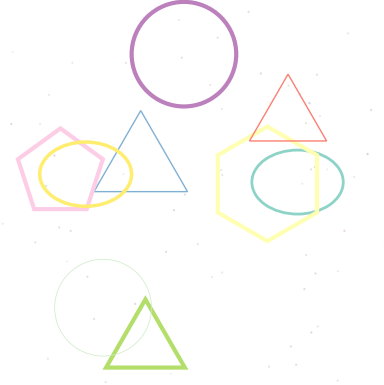[{"shape": "oval", "thickness": 2, "radius": 0.59, "center": [0.773, 0.527]}, {"shape": "hexagon", "thickness": 3, "radius": 0.74, "center": [0.695, 0.522]}, {"shape": "triangle", "thickness": 1, "radius": 0.58, "center": [0.748, 0.692]}, {"shape": "triangle", "thickness": 1, "radius": 0.7, "center": [0.366, 0.572]}, {"shape": "triangle", "thickness": 3, "radius": 0.59, "center": [0.378, 0.104]}, {"shape": "pentagon", "thickness": 3, "radius": 0.58, "center": [0.157, 0.551]}, {"shape": "circle", "thickness": 3, "radius": 0.68, "center": [0.478, 0.859]}, {"shape": "circle", "thickness": 0.5, "radius": 0.63, "center": [0.268, 0.201]}, {"shape": "oval", "thickness": 2.5, "radius": 0.6, "center": [0.223, 0.548]}]